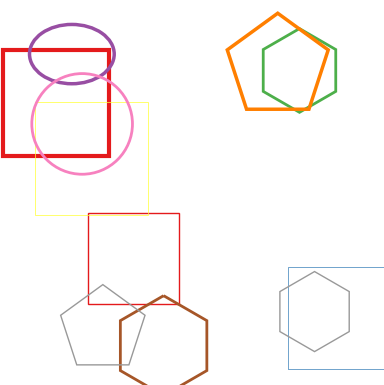[{"shape": "square", "thickness": 1, "radius": 0.59, "center": [0.346, 0.328]}, {"shape": "square", "thickness": 3, "radius": 0.69, "center": [0.146, 0.732]}, {"shape": "square", "thickness": 0.5, "radius": 0.66, "center": [0.882, 0.174]}, {"shape": "hexagon", "thickness": 2, "radius": 0.54, "center": [0.778, 0.817]}, {"shape": "oval", "thickness": 2.5, "radius": 0.55, "center": [0.187, 0.859]}, {"shape": "pentagon", "thickness": 2.5, "radius": 0.69, "center": [0.721, 0.828]}, {"shape": "square", "thickness": 0.5, "radius": 0.73, "center": [0.238, 0.589]}, {"shape": "hexagon", "thickness": 2, "radius": 0.65, "center": [0.425, 0.102]}, {"shape": "circle", "thickness": 2, "radius": 0.65, "center": [0.213, 0.678]}, {"shape": "hexagon", "thickness": 1, "radius": 0.52, "center": [0.817, 0.191]}, {"shape": "pentagon", "thickness": 1, "radius": 0.58, "center": [0.267, 0.146]}]